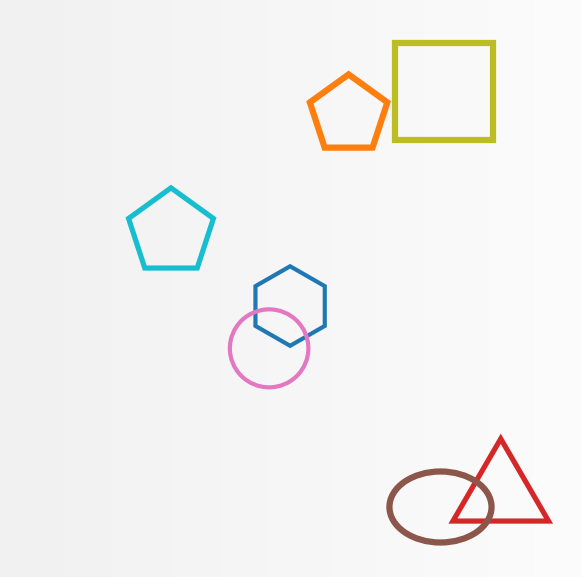[{"shape": "hexagon", "thickness": 2, "radius": 0.34, "center": [0.499, 0.469]}, {"shape": "pentagon", "thickness": 3, "radius": 0.35, "center": [0.6, 0.8]}, {"shape": "triangle", "thickness": 2.5, "radius": 0.47, "center": [0.862, 0.144]}, {"shape": "oval", "thickness": 3, "radius": 0.44, "center": [0.758, 0.121]}, {"shape": "circle", "thickness": 2, "radius": 0.34, "center": [0.463, 0.396]}, {"shape": "square", "thickness": 3, "radius": 0.42, "center": [0.763, 0.841]}, {"shape": "pentagon", "thickness": 2.5, "radius": 0.38, "center": [0.294, 0.597]}]